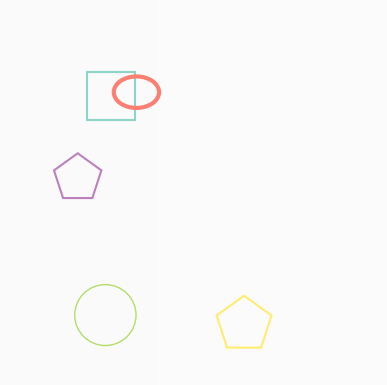[{"shape": "square", "thickness": 1.5, "radius": 0.31, "center": [0.286, 0.75]}, {"shape": "oval", "thickness": 3, "radius": 0.29, "center": [0.352, 0.761]}, {"shape": "circle", "thickness": 1, "radius": 0.4, "center": [0.272, 0.182]}, {"shape": "pentagon", "thickness": 1.5, "radius": 0.32, "center": [0.201, 0.538]}, {"shape": "pentagon", "thickness": 1.5, "radius": 0.37, "center": [0.63, 0.157]}]